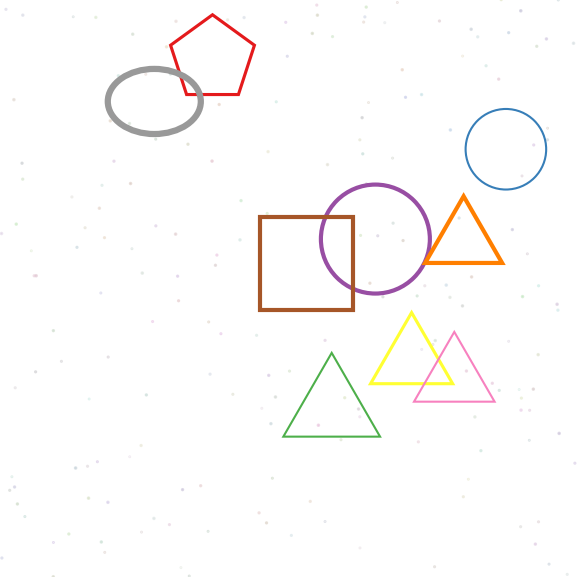[{"shape": "pentagon", "thickness": 1.5, "radius": 0.38, "center": [0.368, 0.897]}, {"shape": "circle", "thickness": 1, "radius": 0.35, "center": [0.876, 0.741]}, {"shape": "triangle", "thickness": 1, "radius": 0.48, "center": [0.574, 0.291]}, {"shape": "circle", "thickness": 2, "radius": 0.47, "center": [0.65, 0.585]}, {"shape": "triangle", "thickness": 2, "radius": 0.38, "center": [0.803, 0.582]}, {"shape": "triangle", "thickness": 1.5, "radius": 0.41, "center": [0.713, 0.376]}, {"shape": "square", "thickness": 2, "radius": 0.4, "center": [0.531, 0.543]}, {"shape": "triangle", "thickness": 1, "radius": 0.4, "center": [0.787, 0.344]}, {"shape": "oval", "thickness": 3, "radius": 0.4, "center": [0.267, 0.823]}]